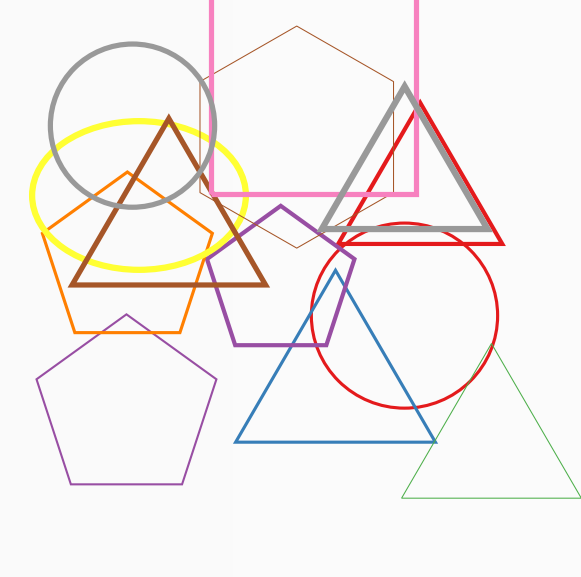[{"shape": "triangle", "thickness": 2, "radius": 0.82, "center": [0.723, 0.658]}, {"shape": "circle", "thickness": 1.5, "radius": 0.8, "center": [0.696, 0.453]}, {"shape": "triangle", "thickness": 1.5, "radius": 0.99, "center": [0.577, 0.333]}, {"shape": "triangle", "thickness": 0.5, "radius": 0.89, "center": [0.846, 0.226]}, {"shape": "pentagon", "thickness": 1, "radius": 0.81, "center": [0.218, 0.292]}, {"shape": "pentagon", "thickness": 2, "radius": 0.67, "center": [0.483, 0.509]}, {"shape": "pentagon", "thickness": 1.5, "radius": 0.77, "center": [0.219, 0.548]}, {"shape": "oval", "thickness": 3, "radius": 0.92, "center": [0.239, 0.661]}, {"shape": "triangle", "thickness": 2.5, "radius": 0.96, "center": [0.29, 0.602]}, {"shape": "hexagon", "thickness": 0.5, "radius": 0.96, "center": [0.511, 0.762]}, {"shape": "square", "thickness": 2.5, "radius": 0.88, "center": [0.539, 0.84]}, {"shape": "circle", "thickness": 2.5, "radius": 0.71, "center": [0.228, 0.782]}, {"shape": "triangle", "thickness": 3, "radius": 0.82, "center": [0.696, 0.685]}]